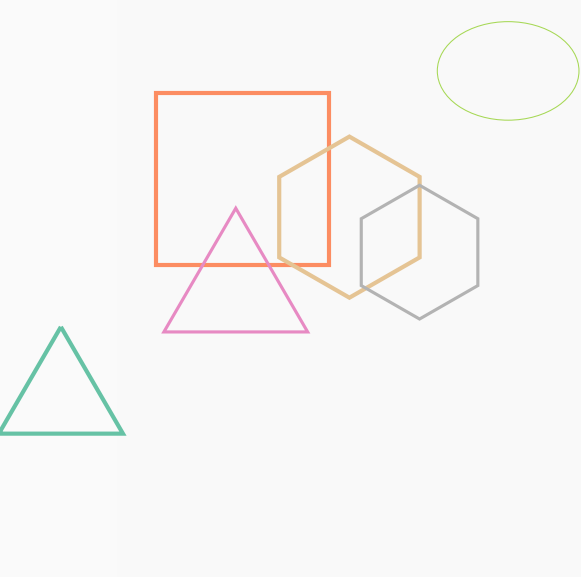[{"shape": "triangle", "thickness": 2, "radius": 0.62, "center": [0.105, 0.31]}, {"shape": "square", "thickness": 2, "radius": 0.74, "center": [0.418, 0.689]}, {"shape": "triangle", "thickness": 1.5, "radius": 0.71, "center": [0.406, 0.496]}, {"shape": "oval", "thickness": 0.5, "radius": 0.61, "center": [0.874, 0.876]}, {"shape": "hexagon", "thickness": 2, "radius": 0.7, "center": [0.601, 0.623]}, {"shape": "hexagon", "thickness": 1.5, "radius": 0.58, "center": [0.722, 0.563]}]